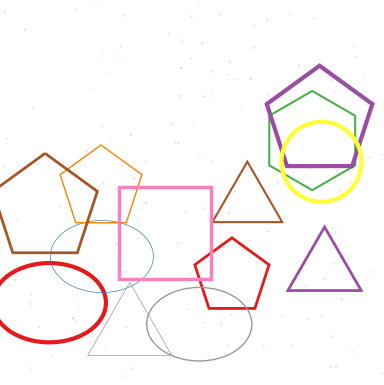[{"shape": "pentagon", "thickness": 2, "radius": 0.51, "center": [0.602, 0.281]}, {"shape": "oval", "thickness": 3, "radius": 0.74, "center": [0.128, 0.214]}, {"shape": "oval", "thickness": 0.5, "radius": 0.67, "center": [0.264, 0.334]}, {"shape": "hexagon", "thickness": 1.5, "radius": 0.64, "center": [0.811, 0.635]}, {"shape": "triangle", "thickness": 2, "radius": 0.55, "center": [0.843, 0.3]}, {"shape": "pentagon", "thickness": 3, "radius": 0.72, "center": [0.83, 0.685]}, {"shape": "pentagon", "thickness": 1, "radius": 0.56, "center": [0.262, 0.512]}, {"shape": "circle", "thickness": 3, "radius": 0.52, "center": [0.835, 0.58]}, {"shape": "pentagon", "thickness": 2, "radius": 0.71, "center": [0.117, 0.459]}, {"shape": "triangle", "thickness": 1.5, "radius": 0.52, "center": [0.642, 0.475]}, {"shape": "square", "thickness": 2.5, "radius": 0.59, "center": [0.429, 0.395]}, {"shape": "oval", "thickness": 1, "radius": 0.68, "center": [0.518, 0.158]}, {"shape": "triangle", "thickness": 0.5, "radius": 0.63, "center": [0.337, 0.14]}]